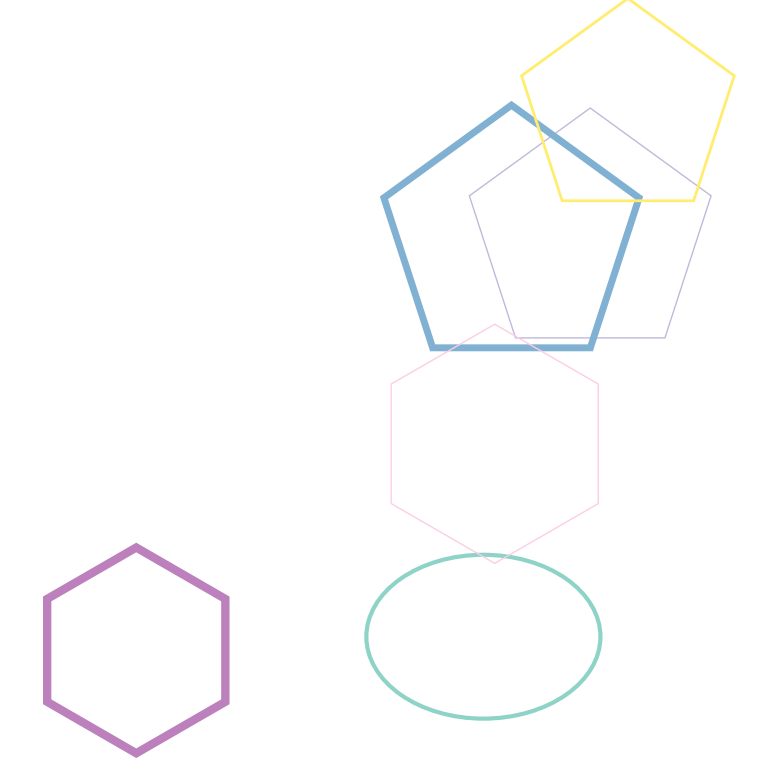[{"shape": "oval", "thickness": 1.5, "radius": 0.76, "center": [0.628, 0.173]}, {"shape": "pentagon", "thickness": 0.5, "radius": 0.83, "center": [0.767, 0.695]}, {"shape": "pentagon", "thickness": 2.5, "radius": 0.87, "center": [0.664, 0.689]}, {"shape": "hexagon", "thickness": 0.5, "radius": 0.78, "center": [0.643, 0.424]}, {"shape": "hexagon", "thickness": 3, "radius": 0.67, "center": [0.177, 0.155]}, {"shape": "pentagon", "thickness": 1, "radius": 0.73, "center": [0.815, 0.857]}]